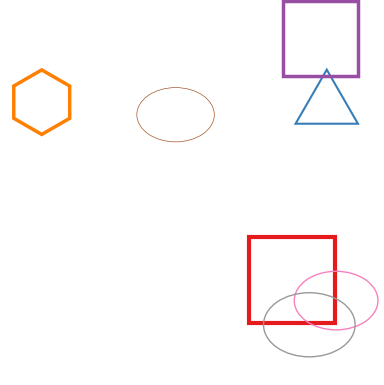[{"shape": "square", "thickness": 3, "radius": 0.56, "center": [0.758, 0.273]}, {"shape": "triangle", "thickness": 1.5, "radius": 0.47, "center": [0.849, 0.725]}, {"shape": "square", "thickness": 2.5, "radius": 0.49, "center": [0.832, 0.899]}, {"shape": "hexagon", "thickness": 2.5, "radius": 0.42, "center": [0.108, 0.735]}, {"shape": "oval", "thickness": 0.5, "radius": 0.5, "center": [0.456, 0.702]}, {"shape": "oval", "thickness": 1, "radius": 0.54, "center": [0.873, 0.219]}, {"shape": "oval", "thickness": 1, "radius": 0.59, "center": [0.803, 0.156]}]